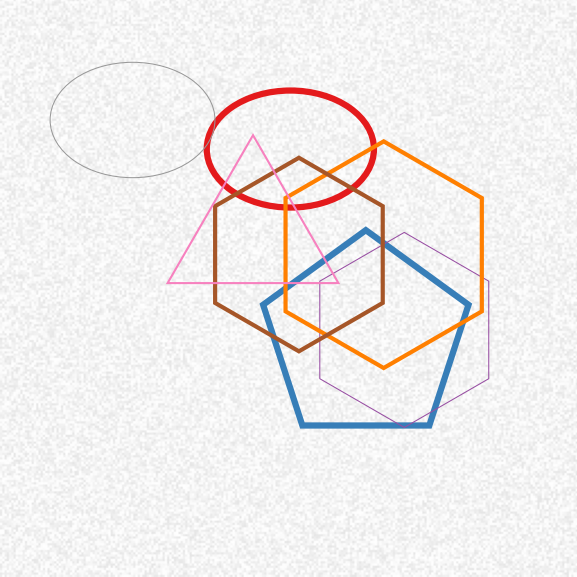[{"shape": "oval", "thickness": 3, "radius": 0.72, "center": [0.503, 0.741]}, {"shape": "pentagon", "thickness": 3, "radius": 0.93, "center": [0.633, 0.414]}, {"shape": "hexagon", "thickness": 0.5, "radius": 0.84, "center": [0.7, 0.428]}, {"shape": "hexagon", "thickness": 2, "radius": 0.98, "center": [0.664, 0.558]}, {"shape": "hexagon", "thickness": 2, "radius": 0.84, "center": [0.518, 0.558]}, {"shape": "triangle", "thickness": 1, "radius": 0.85, "center": [0.438, 0.594]}, {"shape": "oval", "thickness": 0.5, "radius": 0.71, "center": [0.23, 0.791]}]